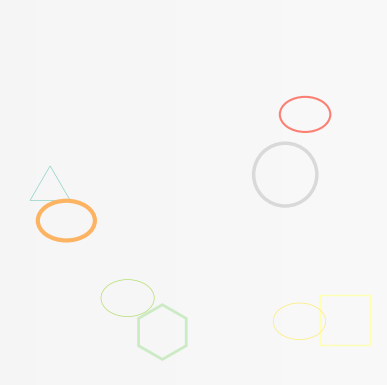[{"shape": "triangle", "thickness": 0.5, "radius": 0.3, "center": [0.129, 0.509]}, {"shape": "square", "thickness": 1, "radius": 0.32, "center": [0.891, 0.168]}, {"shape": "oval", "thickness": 1.5, "radius": 0.33, "center": [0.787, 0.703]}, {"shape": "oval", "thickness": 3, "radius": 0.37, "center": [0.171, 0.427]}, {"shape": "oval", "thickness": 0.5, "radius": 0.34, "center": [0.329, 0.226]}, {"shape": "circle", "thickness": 2.5, "radius": 0.41, "center": [0.736, 0.546]}, {"shape": "hexagon", "thickness": 2, "radius": 0.35, "center": [0.419, 0.137]}, {"shape": "oval", "thickness": 0.5, "radius": 0.34, "center": [0.773, 0.165]}]